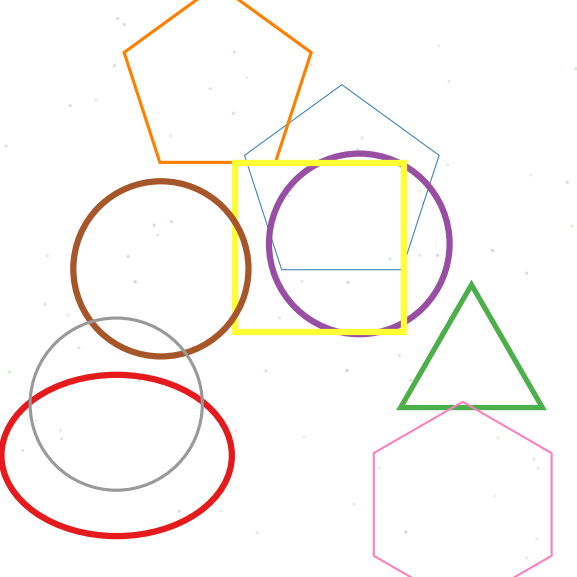[{"shape": "oval", "thickness": 3, "radius": 1.0, "center": [0.202, 0.21]}, {"shape": "pentagon", "thickness": 0.5, "radius": 0.89, "center": [0.592, 0.675]}, {"shape": "triangle", "thickness": 2.5, "radius": 0.71, "center": [0.816, 0.364]}, {"shape": "circle", "thickness": 3, "radius": 0.78, "center": [0.622, 0.577]}, {"shape": "pentagon", "thickness": 1.5, "radius": 0.85, "center": [0.377, 0.856]}, {"shape": "square", "thickness": 3, "radius": 0.73, "center": [0.554, 0.571]}, {"shape": "circle", "thickness": 3, "radius": 0.76, "center": [0.279, 0.534]}, {"shape": "hexagon", "thickness": 1, "radius": 0.89, "center": [0.801, 0.126]}, {"shape": "circle", "thickness": 1.5, "radius": 0.75, "center": [0.201, 0.299]}]